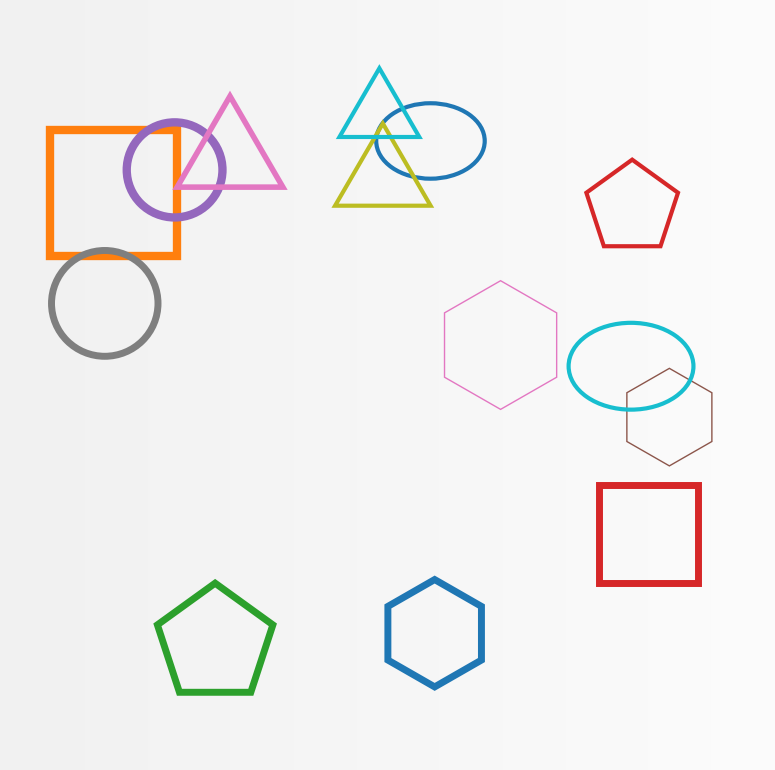[{"shape": "hexagon", "thickness": 2.5, "radius": 0.35, "center": [0.561, 0.178]}, {"shape": "oval", "thickness": 1.5, "radius": 0.35, "center": [0.555, 0.817]}, {"shape": "square", "thickness": 3, "radius": 0.41, "center": [0.146, 0.749]}, {"shape": "pentagon", "thickness": 2.5, "radius": 0.39, "center": [0.278, 0.164]}, {"shape": "pentagon", "thickness": 1.5, "radius": 0.31, "center": [0.816, 0.73]}, {"shape": "square", "thickness": 2.5, "radius": 0.32, "center": [0.837, 0.306]}, {"shape": "circle", "thickness": 3, "radius": 0.31, "center": [0.225, 0.779]}, {"shape": "hexagon", "thickness": 0.5, "radius": 0.32, "center": [0.864, 0.458]}, {"shape": "hexagon", "thickness": 0.5, "radius": 0.42, "center": [0.646, 0.552]}, {"shape": "triangle", "thickness": 2, "radius": 0.39, "center": [0.297, 0.796]}, {"shape": "circle", "thickness": 2.5, "radius": 0.34, "center": [0.135, 0.606]}, {"shape": "triangle", "thickness": 1.5, "radius": 0.36, "center": [0.494, 0.768]}, {"shape": "oval", "thickness": 1.5, "radius": 0.4, "center": [0.814, 0.524]}, {"shape": "triangle", "thickness": 1.5, "radius": 0.3, "center": [0.49, 0.852]}]